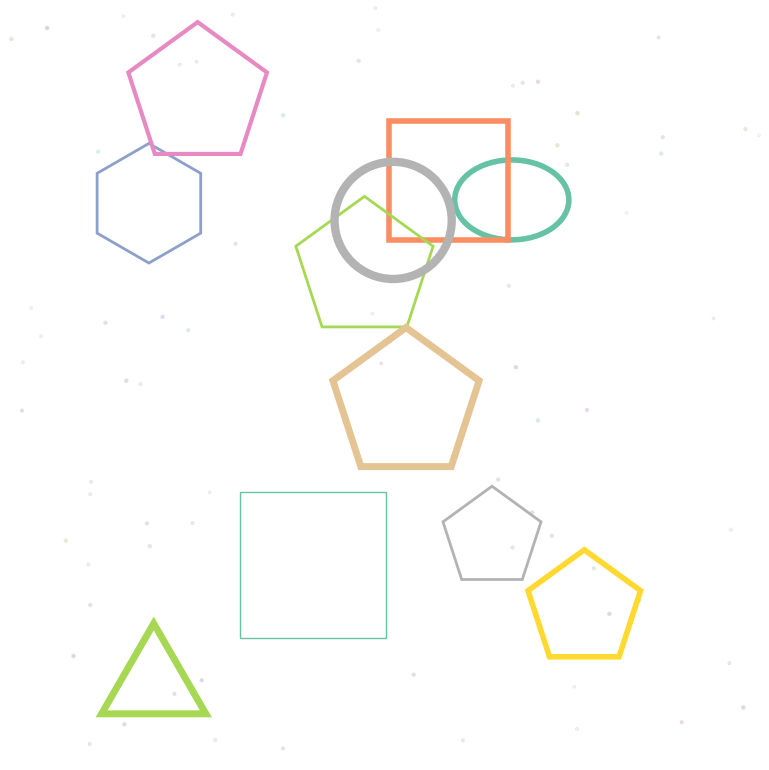[{"shape": "oval", "thickness": 2, "radius": 0.37, "center": [0.665, 0.74]}, {"shape": "square", "thickness": 0.5, "radius": 0.47, "center": [0.406, 0.266]}, {"shape": "square", "thickness": 2, "radius": 0.38, "center": [0.582, 0.765]}, {"shape": "hexagon", "thickness": 1, "radius": 0.39, "center": [0.193, 0.736]}, {"shape": "pentagon", "thickness": 1.5, "radius": 0.47, "center": [0.257, 0.877]}, {"shape": "triangle", "thickness": 2.5, "radius": 0.39, "center": [0.2, 0.112]}, {"shape": "pentagon", "thickness": 1, "radius": 0.47, "center": [0.473, 0.651]}, {"shape": "pentagon", "thickness": 2, "radius": 0.38, "center": [0.759, 0.209]}, {"shape": "pentagon", "thickness": 2.5, "radius": 0.5, "center": [0.527, 0.475]}, {"shape": "circle", "thickness": 3, "radius": 0.38, "center": [0.511, 0.714]}, {"shape": "pentagon", "thickness": 1, "radius": 0.33, "center": [0.639, 0.302]}]